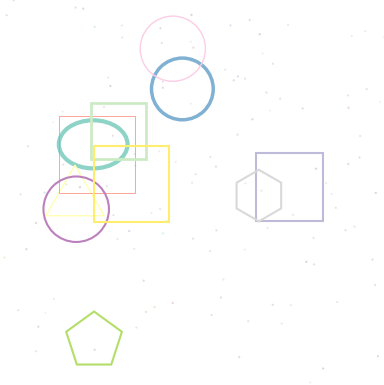[{"shape": "oval", "thickness": 3, "radius": 0.45, "center": [0.242, 0.625]}, {"shape": "triangle", "thickness": 1, "radius": 0.44, "center": [0.195, 0.484]}, {"shape": "square", "thickness": 1.5, "radius": 0.44, "center": [0.752, 0.514]}, {"shape": "square", "thickness": 0.5, "radius": 0.5, "center": [0.252, 0.599]}, {"shape": "circle", "thickness": 2.5, "radius": 0.4, "center": [0.474, 0.769]}, {"shape": "pentagon", "thickness": 1.5, "radius": 0.38, "center": [0.244, 0.115]}, {"shape": "circle", "thickness": 1, "radius": 0.42, "center": [0.449, 0.874]}, {"shape": "hexagon", "thickness": 1.5, "radius": 0.33, "center": [0.672, 0.492]}, {"shape": "circle", "thickness": 1.5, "radius": 0.43, "center": [0.198, 0.457]}, {"shape": "square", "thickness": 2, "radius": 0.36, "center": [0.308, 0.661]}, {"shape": "square", "thickness": 1.5, "radius": 0.49, "center": [0.341, 0.522]}]